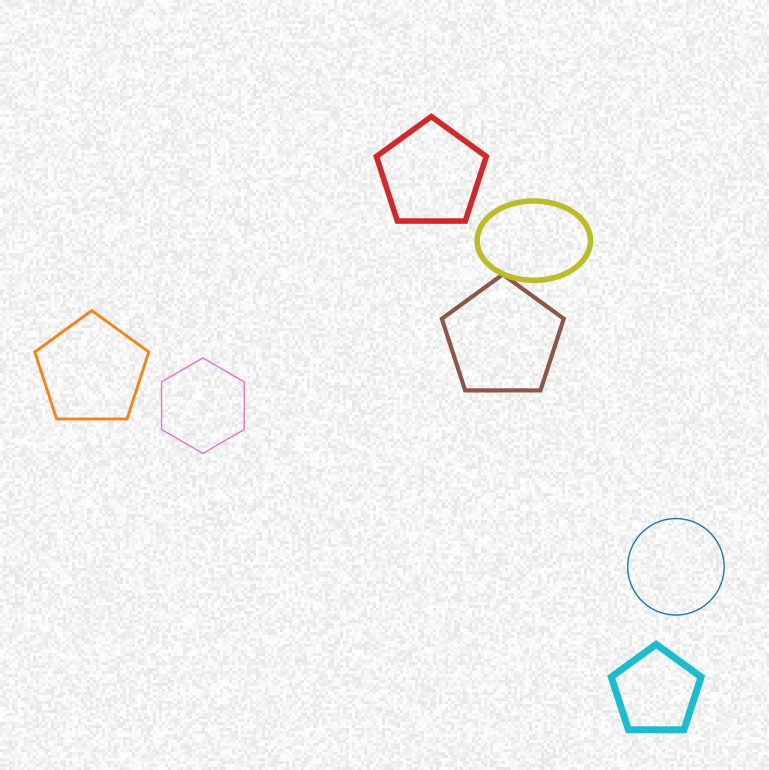[{"shape": "circle", "thickness": 0.5, "radius": 0.31, "center": [0.878, 0.264]}, {"shape": "pentagon", "thickness": 1, "radius": 0.39, "center": [0.119, 0.519]}, {"shape": "pentagon", "thickness": 2, "radius": 0.38, "center": [0.56, 0.774]}, {"shape": "pentagon", "thickness": 1.5, "radius": 0.42, "center": [0.653, 0.56]}, {"shape": "hexagon", "thickness": 0.5, "radius": 0.31, "center": [0.263, 0.473]}, {"shape": "oval", "thickness": 2, "radius": 0.37, "center": [0.693, 0.687]}, {"shape": "pentagon", "thickness": 2.5, "radius": 0.31, "center": [0.852, 0.102]}]